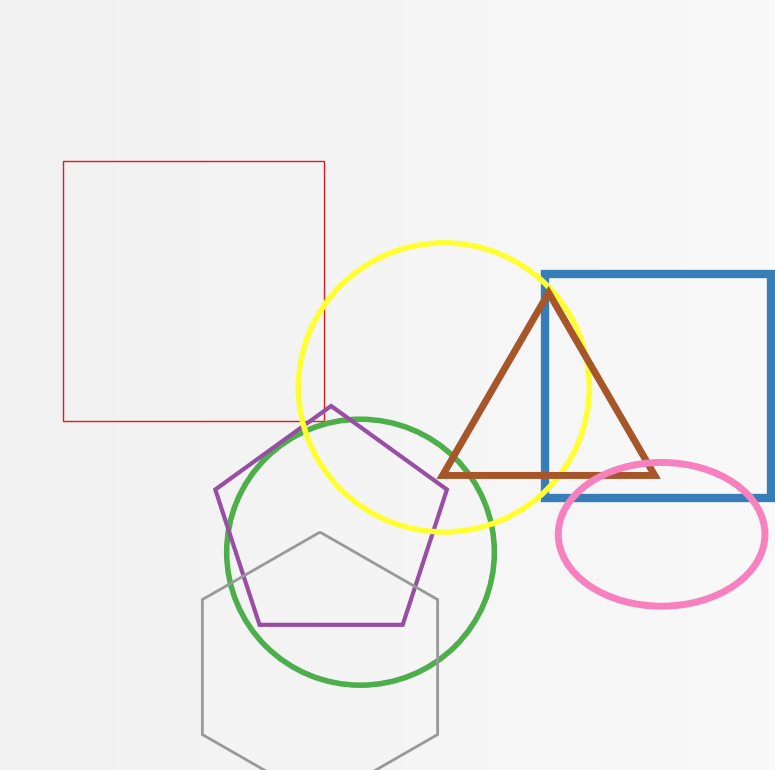[{"shape": "square", "thickness": 0.5, "radius": 0.84, "center": [0.25, 0.622]}, {"shape": "square", "thickness": 3, "radius": 0.73, "center": [0.849, 0.499]}, {"shape": "circle", "thickness": 2, "radius": 0.86, "center": [0.465, 0.283]}, {"shape": "pentagon", "thickness": 1.5, "radius": 0.79, "center": [0.427, 0.316]}, {"shape": "circle", "thickness": 2, "radius": 0.94, "center": [0.573, 0.497]}, {"shape": "triangle", "thickness": 2.5, "radius": 0.79, "center": [0.708, 0.462]}, {"shape": "oval", "thickness": 2.5, "radius": 0.67, "center": [0.854, 0.306]}, {"shape": "hexagon", "thickness": 1, "radius": 0.88, "center": [0.413, 0.134]}]